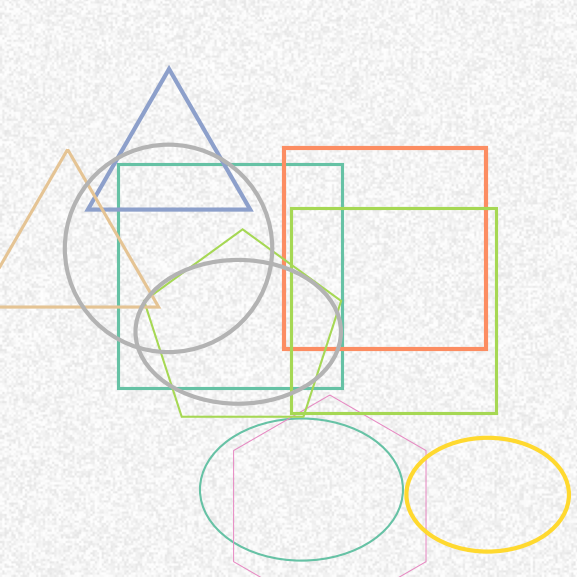[{"shape": "square", "thickness": 1.5, "radius": 0.97, "center": [0.398, 0.521]}, {"shape": "oval", "thickness": 1, "radius": 0.88, "center": [0.522, 0.151]}, {"shape": "square", "thickness": 2, "radius": 0.87, "center": [0.667, 0.569]}, {"shape": "triangle", "thickness": 2, "radius": 0.81, "center": [0.293, 0.717]}, {"shape": "hexagon", "thickness": 0.5, "radius": 0.96, "center": [0.571, 0.123]}, {"shape": "square", "thickness": 1.5, "radius": 0.89, "center": [0.681, 0.461]}, {"shape": "pentagon", "thickness": 1, "radius": 0.9, "center": [0.42, 0.423]}, {"shape": "oval", "thickness": 2, "radius": 0.7, "center": [0.844, 0.143]}, {"shape": "triangle", "thickness": 1.5, "radius": 0.91, "center": [0.117, 0.558]}, {"shape": "oval", "thickness": 2, "radius": 0.89, "center": [0.413, 0.425]}, {"shape": "circle", "thickness": 2, "radius": 0.9, "center": [0.292, 0.569]}]